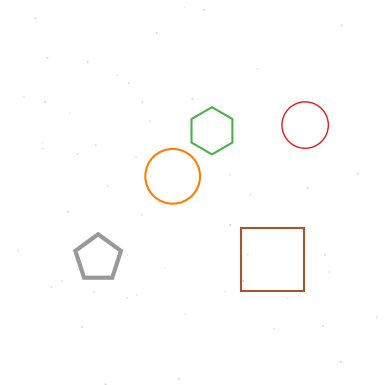[{"shape": "circle", "thickness": 1, "radius": 0.3, "center": [0.793, 0.675]}, {"shape": "hexagon", "thickness": 1.5, "radius": 0.31, "center": [0.551, 0.66]}, {"shape": "circle", "thickness": 1.5, "radius": 0.36, "center": [0.449, 0.542]}, {"shape": "square", "thickness": 1.5, "radius": 0.41, "center": [0.707, 0.327]}, {"shape": "pentagon", "thickness": 3, "radius": 0.31, "center": [0.255, 0.329]}]